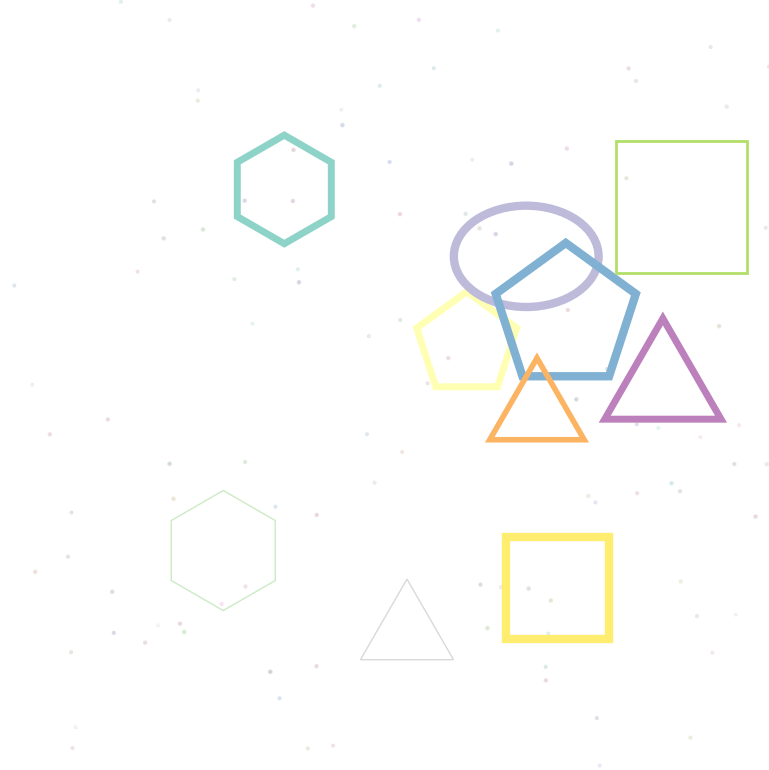[{"shape": "hexagon", "thickness": 2.5, "radius": 0.35, "center": [0.369, 0.754]}, {"shape": "pentagon", "thickness": 2.5, "radius": 0.34, "center": [0.606, 0.553]}, {"shape": "oval", "thickness": 3, "radius": 0.47, "center": [0.683, 0.667]}, {"shape": "pentagon", "thickness": 3, "radius": 0.48, "center": [0.735, 0.589]}, {"shape": "triangle", "thickness": 2, "radius": 0.35, "center": [0.697, 0.464]}, {"shape": "square", "thickness": 1, "radius": 0.43, "center": [0.885, 0.731]}, {"shape": "triangle", "thickness": 0.5, "radius": 0.35, "center": [0.529, 0.178]}, {"shape": "triangle", "thickness": 2.5, "radius": 0.44, "center": [0.861, 0.499]}, {"shape": "hexagon", "thickness": 0.5, "radius": 0.39, "center": [0.29, 0.285]}, {"shape": "square", "thickness": 3, "radius": 0.33, "center": [0.724, 0.236]}]